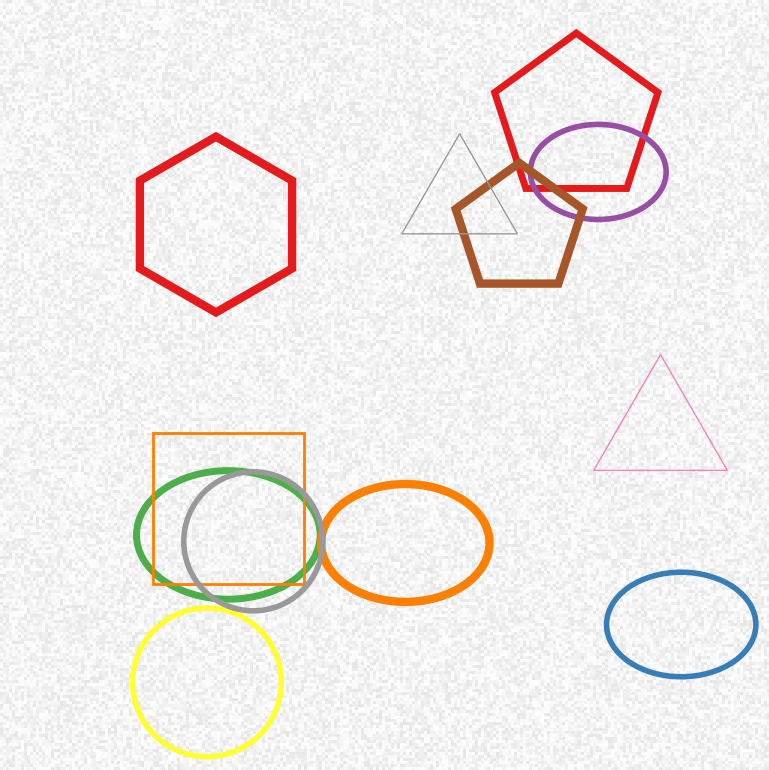[{"shape": "pentagon", "thickness": 2.5, "radius": 0.56, "center": [0.748, 0.845]}, {"shape": "hexagon", "thickness": 3, "radius": 0.57, "center": [0.281, 0.708]}, {"shape": "oval", "thickness": 2, "radius": 0.48, "center": [0.885, 0.189]}, {"shape": "oval", "thickness": 2.5, "radius": 0.6, "center": [0.297, 0.305]}, {"shape": "oval", "thickness": 2, "radius": 0.44, "center": [0.777, 0.777]}, {"shape": "square", "thickness": 1, "radius": 0.49, "center": [0.297, 0.34]}, {"shape": "oval", "thickness": 3, "radius": 0.55, "center": [0.526, 0.295]}, {"shape": "circle", "thickness": 2, "radius": 0.48, "center": [0.269, 0.114]}, {"shape": "pentagon", "thickness": 3, "radius": 0.43, "center": [0.674, 0.702]}, {"shape": "triangle", "thickness": 0.5, "radius": 0.5, "center": [0.858, 0.439]}, {"shape": "triangle", "thickness": 0.5, "radius": 0.43, "center": [0.597, 0.74]}, {"shape": "circle", "thickness": 2, "radius": 0.45, "center": [0.329, 0.297]}]